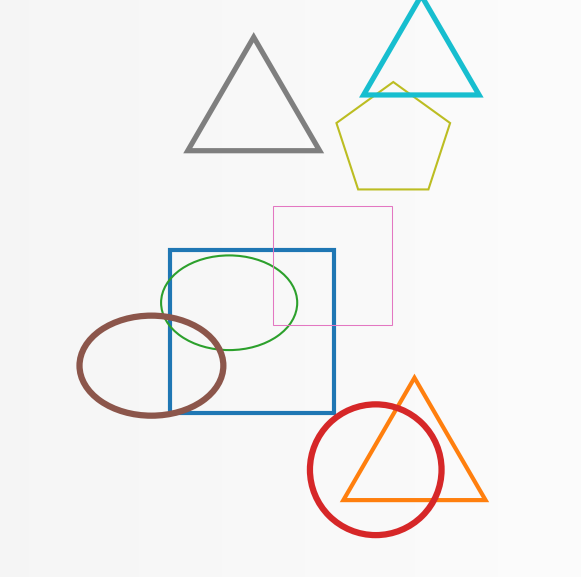[{"shape": "square", "thickness": 2, "radius": 0.71, "center": [0.434, 0.425]}, {"shape": "triangle", "thickness": 2, "radius": 0.71, "center": [0.713, 0.204]}, {"shape": "oval", "thickness": 1, "radius": 0.59, "center": [0.394, 0.475]}, {"shape": "circle", "thickness": 3, "radius": 0.57, "center": [0.646, 0.186]}, {"shape": "oval", "thickness": 3, "radius": 0.62, "center": [0.261, 0.366]}, {"shape": "square", "thickness": 0.5, "radius": 0.51, "center": [0.572, 0.539]}, {"shape": "triangle", "thickness": 2.5, "radius": 0.65, "center": [0.436, 0.804]}, {"shape": "pentagon", "thickness": 1, "radius": 0.51, "center": [0.677, 0.754]}, {"shape": "triangle", "thickness": 2.5, "radius": 0.57, "center": [0.725, 0.892]}]